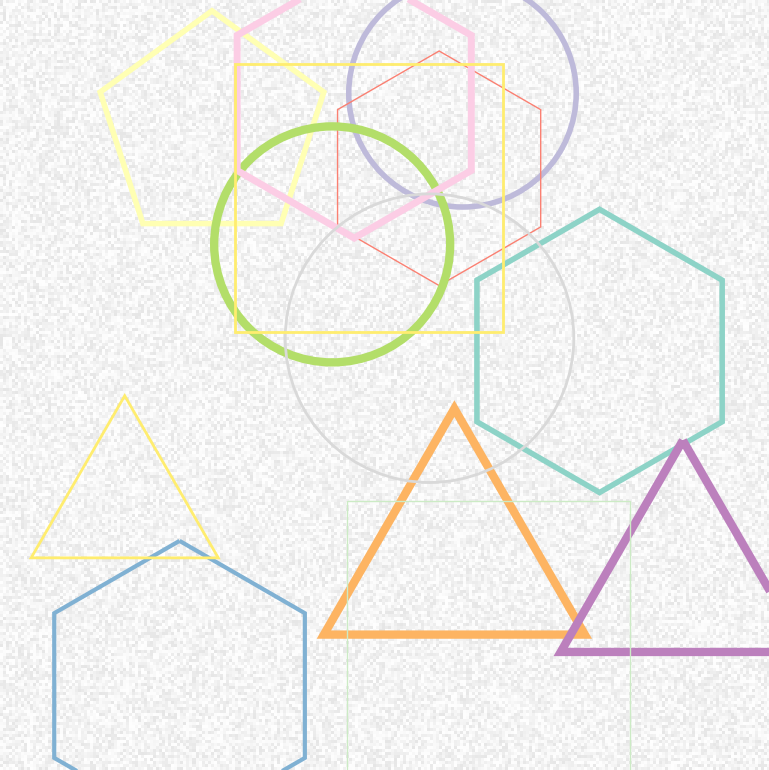[{"shape": "hexagon", "thickness": 2, "radius": 0.92, "center": [0.779, 0.544]}, {"shape": "pentagon", "thickness": 2, "radius": 0.76, "center": [0.275, 0.833]}, {"shape": "circle", "thickness": 2, "radius": 0.74, "center": [0.601, 0.879]}, {"shape": "hexagon", "thickness": 0.5, "radius": 0.76, "center": [0.57, 0.781]}, {"shape": "hexagon", "thickness": 1.5, "radius": 0.94, "center": [0.233, 0.11]}, {"shape": "triangle", "thickness": 3, "radius": 0.98, "center": [0.59, 0.274]}, {"shape": "circle", "thickness": 3, "radius": 0.77, "center": [0.431, 0.683]}, {"shape": "hexagon", "thickness": 2.5, "radius": 0.88, "center": [0.46, 0.866]}, {"shape": "circle", "thickness": 1, "radius": 0.94, "center": [0.558, 0.561]}, {"shape": "triangle", "thickness": 3, "radius": 0.92, "center": [0.887, 0.245]}, {"shape": "square", "thickness": 0.5, "radius": 0.92, "center": [0.635, 0.166]}, {"shape": "square", "thickness": 1, "radius": 0.87, "center": [0.479, 0.743]}, {"shape": "triangle", "thickness": 1, "radius": 0.7, "center": [0.162, 0.346]}]